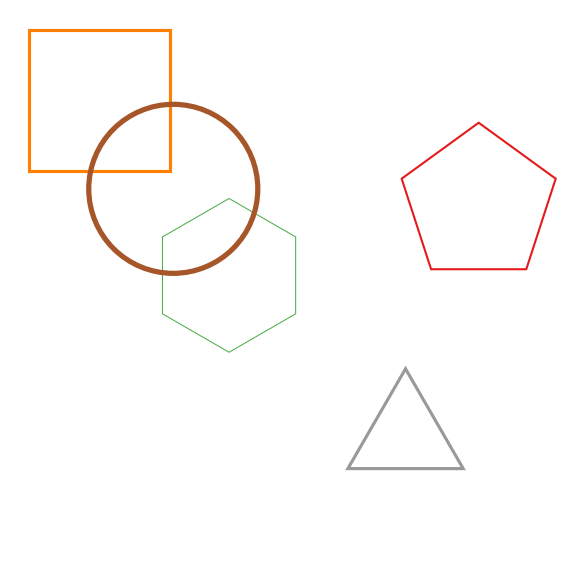[{"shape": "pentagon", "thickness": 1, "radius": 0.7, "center": [0.829, 0.646]}, {"shape": "hexagon", "thickness": 0.5, "radius": 0.67, "center": [0.397, 0.522]}, {"shape": "square", "thickness": 1.5, "radius": 0.61, "center": [0.172, 0.825]}, {"shape": "circle", "thickness": 2.5, "radius": 0.73, "center": [0.3, 0.672]}, {"shape": "triangle", "thickness": 1.5, "radius": 0.58, "center": [0.702, 0.245]}]